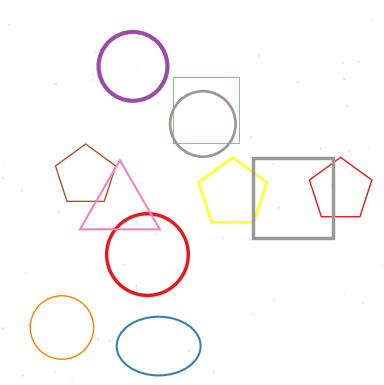[{"shape": "circle", "thickness": 2.5, "radius": 0.53, "center": [0.383, 0.339]}, {"shape": "pentagon", "thickness": 1, "radius": 0.43, "center": [0.885, 0.506]}, {"shape": "oval", "thickness": 1.5, "radius": 0.54, "center": [0.412, 0.101]}, {"shape": "square", "thickness": 0.5, "radius": 0.43, "center": [0.534, 0.714]}, {"shape": "circle", "thickness": 3, "radius": 0.45, "center": [0.345, 0.828]}, {"shape": "circle", "thickness": 1, "radius": 0.41, "center": [0.161, 0.149]}, {"shape": "pentagon", "thickness": 2, "radius": 0.46, "center": [0.604, 0.498]}, {"shape": "pentagon", "thickness": 1, "radius": 0.41, "center": [0.222, 0.544]}, {"shape": "triangle", "thickness": 1.5, "radius": 0.6, "center": [0.311, 0.464]}, {"shape": "circle", "thickness": 2, "radius": 0.43, "center": [0.527, 0.678]}, {"shape": "square", "thickness": 2.5, "radius": 0.52, "center": [0.761, 0.487]}]